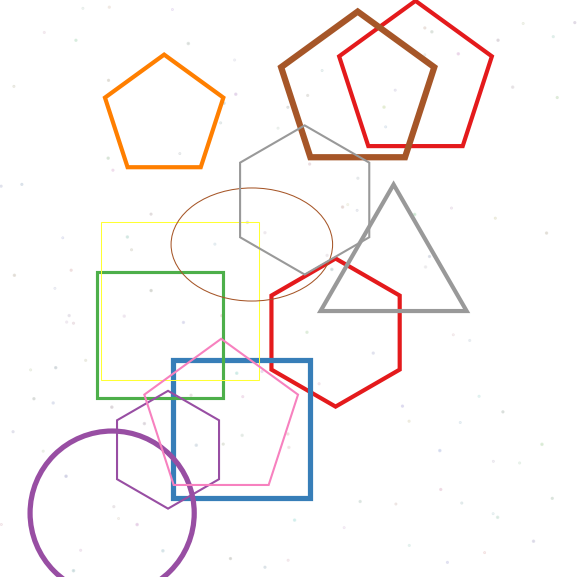[{"shape": "hexagon", "thickness": 2, "radius": 0.64, "center": [0.581, 0.423]}, {"shape": "pentagon", "thickness": 2, "radius": 0.7, "center": [0.719, 0.859]}, {"shape": "square", "thickness": 2.5, "radius": 0.59, "center": [0.419, 0.256]}, {"shape": "square", "thickness": 1.5, "radius": 0.55, "center": [0.278, 0.419]}, {"shape": "hexagon", "thickness": 1, "radius": 0.51, "center": [0.291, 0.22]}, {"shape": "circle", "thickness": 2.5, "radius": 0.71, "center": [0.194, 0.111]}, {"shape": "pentagon", "thickness": 2, "radius": 0.54, "center": [0.284, 0.797]}, {"shape": "square", "thickness": 0.5, "radius": 0.68, "center": [0.312, 0.478]}, {"shape": "oval", "thickness": 0.5, "radius": 0.7, "center": [0.436, 0.576]}, {"shape": "pentagon", "thickness": 3, "radius": 0.7, "center": [0.619, 0.84]}, {"shape": "pentagon", "thickness": 1, "radius": 0.7, "center": [0.383, 0.273]}, {"shape": "triangle", "thickness": 2, "radius": 0.73, "center": [0.682, 0.534]}, {"shape": "hexagon", "thickness": 1, "radius": 0.65, "center": [0.528, 0.653]}]